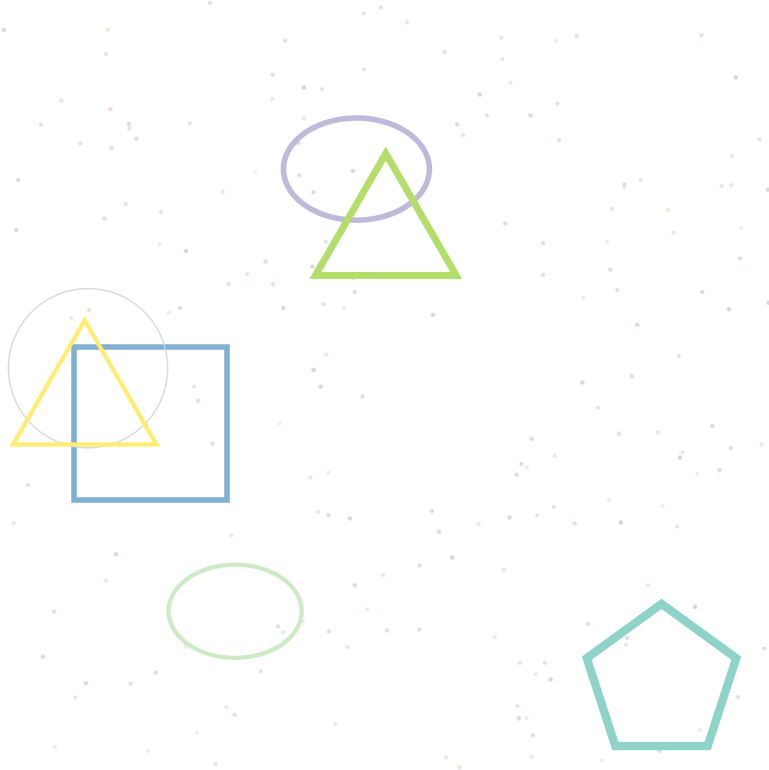[{"shape": "pentagon", "thickness": 3, "radius": 0.51, "center": [0.859, 0.114]}, {"shape": "oval", "thickness": 2, "radius": 0.47, "center": [0.463, 0.78]}, {"shape": "square", "thickness": 2, "radius": 0.5, "center": [0.195, 0.45]}, {"shape": "triangle", "thickness": 2.5, "radius": 0.53, "center": [0.501, 0.695]}, {"shape": "circle", "thickness": 0.5, "radius": 0.52, "center": [0.114, 0.522]}, {"shape": "oval", "thickness": 1.5, "radius": 0.43, "center": [0.305, 0.206]}, {"shape": "triangle", "thickness": 1.5, "radius": 0.54, "center": [0.11, 0.477]}]